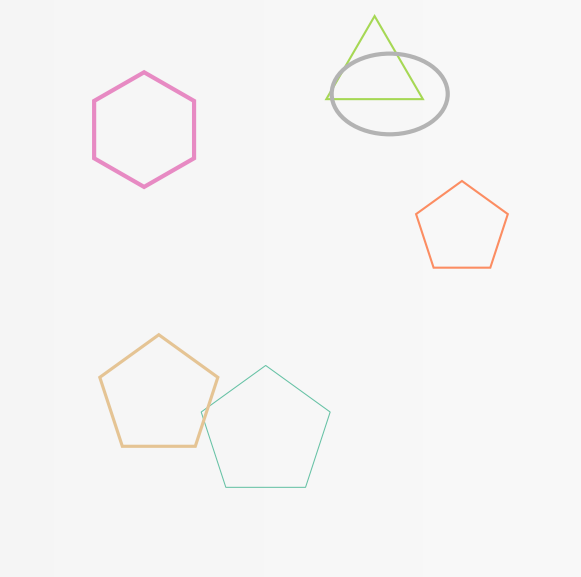[{"shape": "pentagon", "thickness": 0.5, "radius": 0.58, "center": [0.457, 0.25]}, {"shape": "pentagon", "thickness": 1, "radius": 0.41, "center": [0.795, 0.603]}, {"shape": "hexagon", "thickness": 2, "radius": 0.5, "center": [0.248, 0.775]}, {"shape": "triangle", "thickness": 1, "radius": 0.48, "center": [0.644, 0.875]}, {"shape": "pentagon", "thickness": 1.5, "radius": 0.53, "center": [0.273, 0.313]}, {"shape": "oval", "thickness": 2, "radius": 0.5, "center": [0.67, 0.836]}]